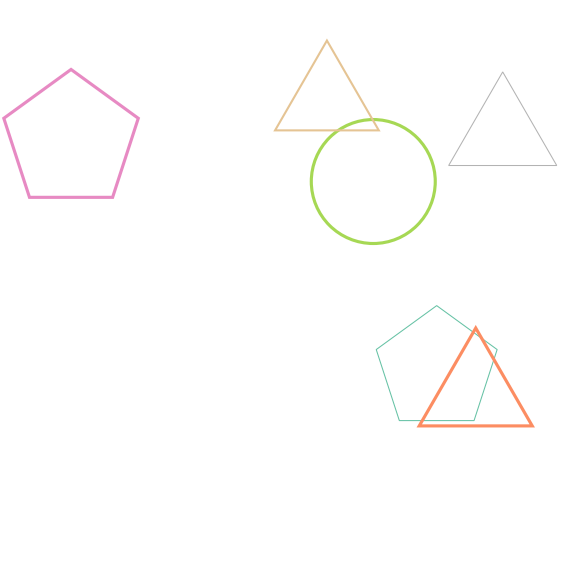[{"shape": "pentagon", "thickness": 0.5, "radius": 0.55, "center": [0.756, 0.36]}, {"shape": "triangle", "thickness": 1.5, "radius": 0.56, "center": [0.824, 0.318]}, {"shape": "pentagon", "thickness": 1.5, "radius": 0.61, "center": [0.123, 0.756]}, {"shape": "circle", "thickness": 1.5, "radius": 0.54, "center": [0.646, 0.685]}, {"shape": "triangle", "thickness": 1, "radius": 0.52, "center": [0.566, 0.825]}, {"shape": "triangle", "thickness": 0.5, "radius": 0.54, "center": [0.87, 0.767]}]